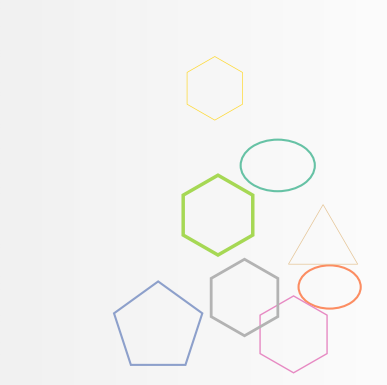[{"shape": "oval", "thickness": 1.5, "radius": 0.48, "center": [0.717, 0.57]}, {"shape": "oval", "thickness": 1.5, "radius": 0.4, "center": [0.851, 0.255]}, {"shape": "pentagon", "thickness": 1.5, "radius": 0.6, "center": [0.408, 0.149]}, {"shape": "hexagon", "thickness": 1, "radius": 0.5, "center": [0.758, 0.132]}, {"shape": "hexagon", "thickness": 2.5, "radius": 0.52, "center": [0.563, 0.441]}, {"shape": "hexagon", "thickness": 0.5, "radius": 0.41, "center": [0.554, 0.771]}, {"shape": "triangle", "thickness": 0.5, "radius": 0.52, "center": [0.834, 0.365]}, {"shape": "hexagon", "thickness": 2, "radius": 0.5, "center": [0.631, 0.227]}]